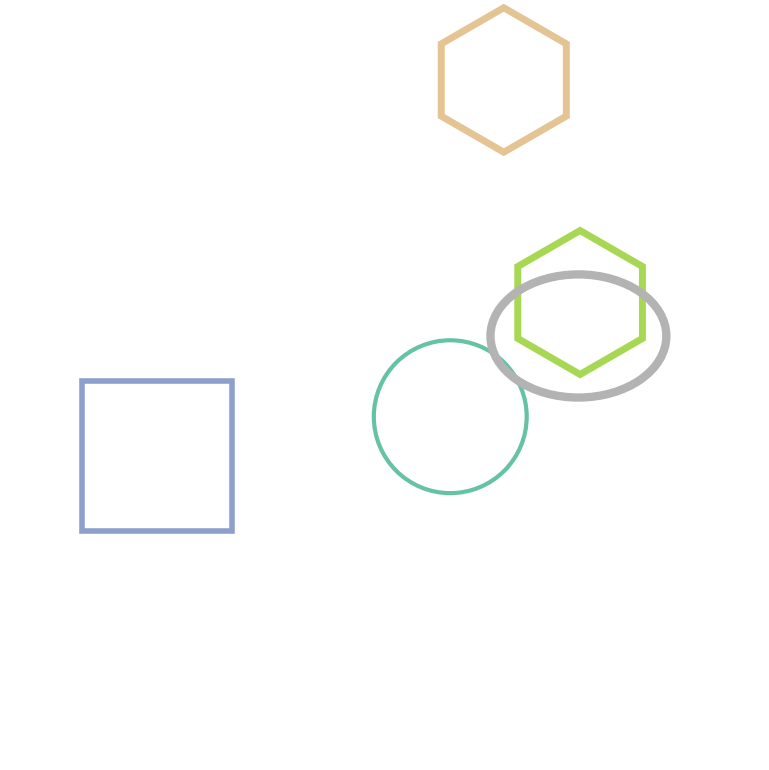[{"shape": "circle", "thickness": 1.5, "radius": 0.5, "center": [0.585, 0.459]}, {"shape": "square", "thickness": 2, "radius": 0.49, "center": [0.204, 0.407]}, {"shape": "hexagon", "thickness": 2.5, "radius": 0.47, "center": [0.753, 0.607]}, {"shape": "hexagon", "thickness": 2.5, "radius": 0.47, "center": [0.654, 0.896]}, {"shape": "oval", "thickness": 3, "radius": 0.57, "center": [0.751, 0.564]}]